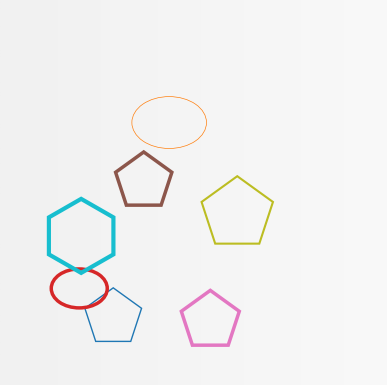[{"shape": "pentagon", "thickness": 1, "radius": 0.38, "center": [0.292, 0.175]}, {"shape": "oval", "thickness": 0.5, "radius": 0.48, "center": [0.437, 0.682]}, {"shape": "oval", "thickness": 2.5, "radius": 0.36, "center": [0.205, 0.251]}, {"shape": "pentagon", "thickness": 2.5, "radius": 0.38, "center": [0.371, 0.529]}, {"shape": "pentagon", "thickness": 2.5, "radius": 0.39, "center": [0.543, 0.167]}, {"shape": "pentagon", "thickness": 1.5, "radius": 0.48, "center": [0.612, 0.446]}, {"shape": "hexagon", "thickness": 3, "radius": 0.48, "center": [0.209, 0.387]}]